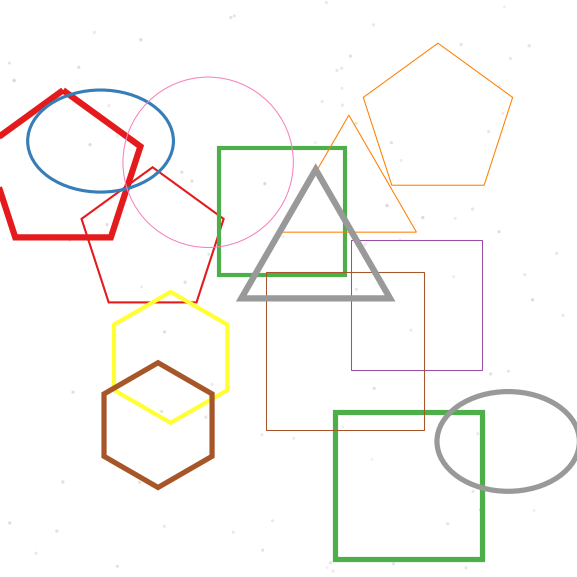[{"shape": "pentagon", "thickness": 1, "radius": 0.65, "center": [0.264, 0.58]}, {"shape": "pentagon", "thickness": 3, "radius": 0.7, "center": [0.109, 0.702]}, {"shape": "oval", "thickness": 1.5, "radius": 0.63, "center": [0.174, 0.755]}, {"shape": "square", "thickness": 2, "radius": 0.55, "center": [0.489, 0.633]}, {"shape": "square", "thickness": 2.5, "radius": 0.63, "center": [0.708, 0.159]}, {"shape": "square", "thickness": 0.5, "radius": 0.57, "center": [0.721, 0.471]}, {"shape": "triangle", "thickness": 0.5, "radius": 0.68, "center": [0.604, 0.665]}, {"shape": "pentagon", "thickness": 0.5, "radius": 0.68, "center": [0.758, 0.788]}, {"shape": "hexagon", "thickness": 2, "radius": 0.57, "center": [0.296, 0.38]}, {"shape": "square", "thickness": 0.5, "radius": 0.68, "center": [0.597, 0.391]}, {"shape": "hexagon", "thickness": 2.5, "radius": 0.54, "center": [0.274, 0.263]}, {"shape": "circle", "thickness": 0.5, "radius": 0.74, "center": [0.36, 0.718]}, {"shape": "triangle", "thickness": 3, "radius": 0.74, "center": [0.547, 0.557]}, {"shape": "oval", "thickness": 2.5, "radius": 0.62, "center": [0.88, 0.235]}]